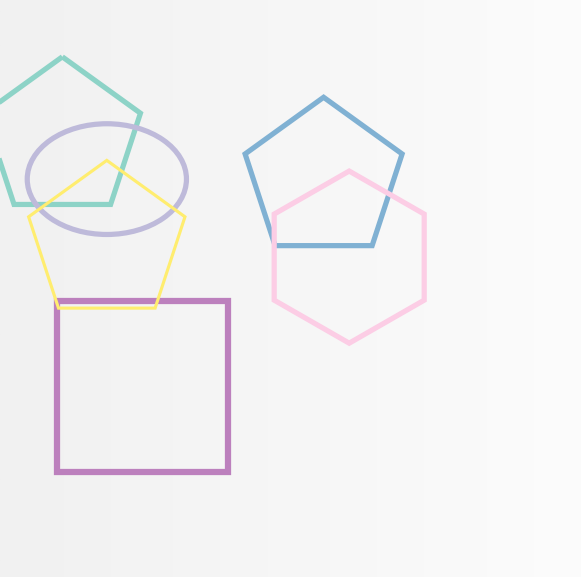[{"shape": "pentagon", "thickness": 2.5, "radius": 0.71, "center": [0.107, 0.759]}, {"shape": "oval", "thickness": 2.5, "radius": 0.68, "center": [0.184, 0.689]}, {"shape": "pentagon", "thickness": 2.5, "radius": 0.71, "center": [0.557, 0.689]}, {"shape": "hexagon", "thickness": 2.5, "radius": 0.75, "center": [0.601, 0.554]}, {"shape": "square", "thickness": 3, "radius": 0.74, "center": [0.245, 0.33]}, {"shape": "pentagon", "thickness": 1.5, "radius": 0.71, "center": [0.184, 0.58]}]